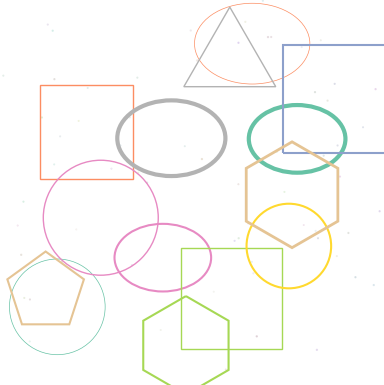[{"shape": "circle", "thickness": 0.5, "radius": 0.62, "center": [0.149, 0.203]}, {"shape": "oval", "thickness": 3, "radius": 0.63, "center": [0.772, 0.639]}, {"shape": "square", "thickness": 1, "radius": 0.61, "center": [0.224, 0.657]}, {"shape": "oval", "thickness": 0.5, "radius": 0.75, "center": [0.655, 0.887]}, {"shape": "square", "thickness": 1.5, "radius": 0.7, "center": [0.876, 0.743]}, {"shape": "oval", "thickness": 1.5, "radius": 0.63, "center": [0.423, 0.331]}, {"shape": "circle", "thickness": 1, "radius": 0.75, "center": [0.262, 0.434]}, {"shape": "hexagon", "thickness": 1.5, "radius": 0.64, "center": [0.483, 0.103]}, {"shape": "square", "thickness": 1, "radius": 0.66, "center": [0.602, 0.226]}, {"shape": "circle", "thickness": 1.5, "radius": 0.55, "center": [0.75, 0.361]}, {"shape": "pentagon", "thickness": 1.5, "radius": 0.52, "center": [0.119, 0.242]}, {"shape": "hexagon", "thickness": 2, "radius": 0.69, "center": [0.759, 0.494]}, {"shape": "triangle", "thickness": 1, "radius": 0.69, "center": [0.597, 0.844]}, {"shape": "oval", "thickness": 3, "radius": 0.7, "center": [0.445, 0.641]}]